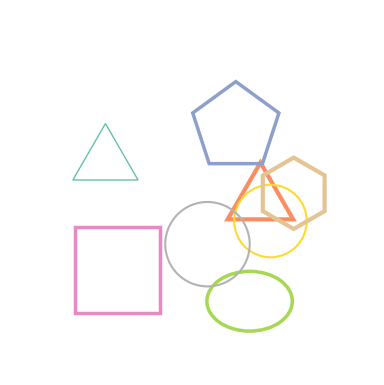[{"shape": "triangle", "thickness": 1, "radius": 0.49, "center": [0.274, 0.581]}, {"shape": "triangle", "thickness": 3, "radius": 0.49, "center": [0.676, 0.479]}, {"shape": "pentagon", "thickness": 2.5, "radius": 0.59, "center": [0.613, 0.67]}, {"shape": "square", "thickness": 2.5, "radius": 0.56, "center": [0.305, 0.3]}, {"shape": "oval", "thickness": 2.5, "radius": 0.55, "center": [0.648, 0.218]}, {"shape": "circle", "thickness": 1.5, "radius": 0.47, "center": [0.703, 0.426]}, {"shape": "hexagon", "thickness": 3, "radius": 0.46, "center": [0.763, 0.498]}, {"shape": "circle", "thickness": 1.5, "radius": 0.55, "center": [0.539, 0.366]}]